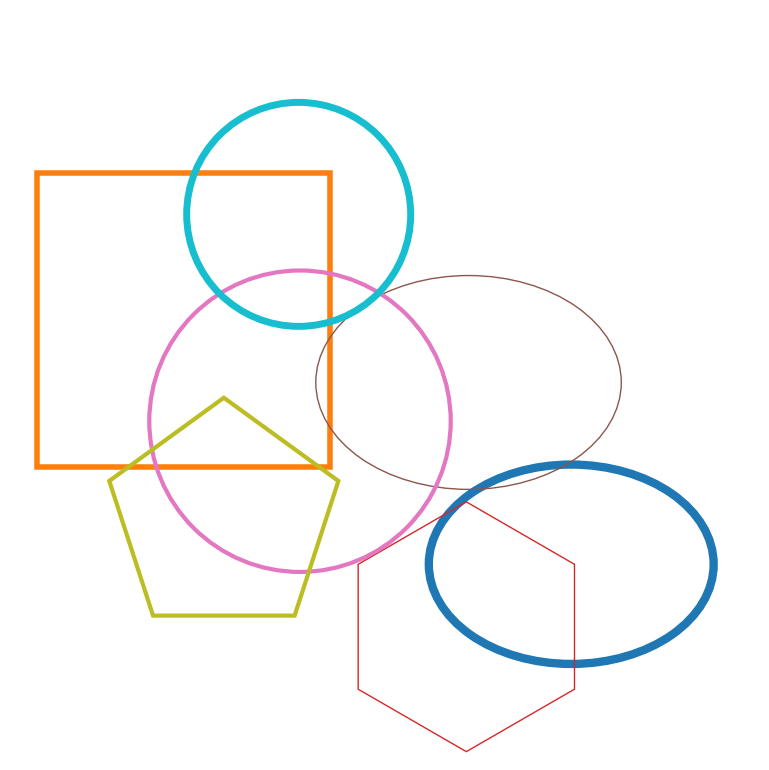[{"shape": "oval", "thickness": 3, "radius": 0.92, "center": [0.742, 0.267]}, {"shape": "square", "thickness": 2, "radius": 0.95, "center": [0.238, 0.585]}, {"shape": "hexagon", "thickness": 0.5, "radius": 0.81, "center": [0.606, 0.186]}, {"shape": "oval", "thickness": 0.5, "radius": 0.99, "center": [0.608, 0.503]}, {"shape": "circle", "thickness": 1.5, "radius": 0.98, "center": [0.39, 0.453]}, {"shape": "pentagon", "thickness": 1.5, "radius": 0.78, "center": [0.291, 0.327]}, {"shape": "circle", "thickness": 2.5, "radius": 0.73, "center": [0.388, 0.722]}]